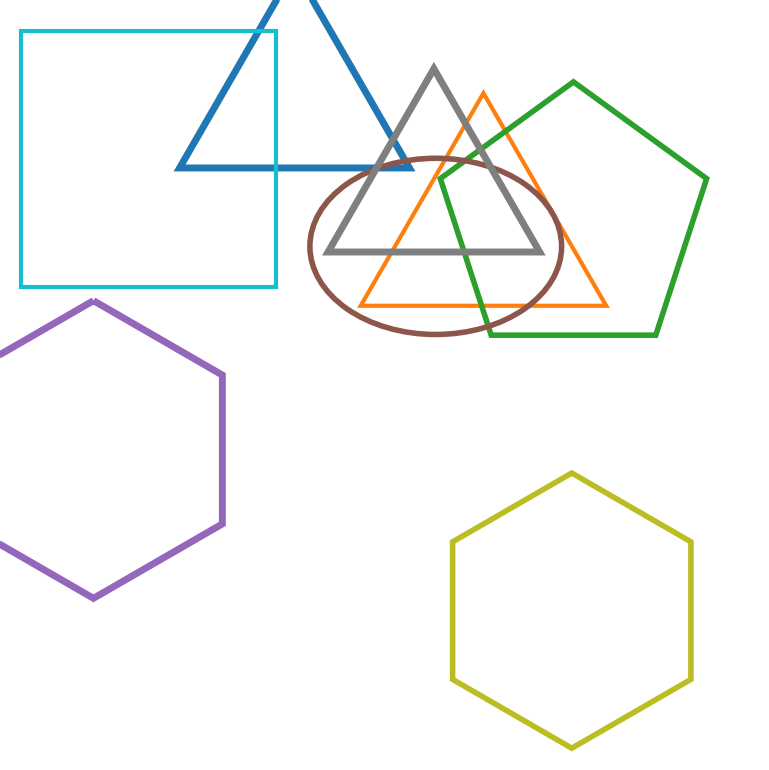[{"shape": "triangle", "thickness": 2.5, "radius": 0.86, "center": [0.383, 0.868]}, {"shape": "triangle", "thickness": 1.5, "radius": 0.92, "center": [0.628, 0.695]}, {"shape": "pentagon", "thickness": 2, "radius": 0.91, "center": [0.745, 0.712]}, {"shape": "hexagon", "thickness": 2.5, "radius": 0.97, "center": [0.121, 0.416]}, {"shape": "oval", "thickness": 2, "radius": 0.82, "center": [0.566, 0.68]}, {"shape": "triangle", "thickness": 2.5, "radius": 0.79, "center": [0.563, 0.752]}, {"shape": "hexagon", "thickness": 2, "radius": 0.89, "center": [0.743, 0.207]}, {"shape": "square", "thickness": 1.5, "radius": 0.83, "center": [0.193, 0.794]}]